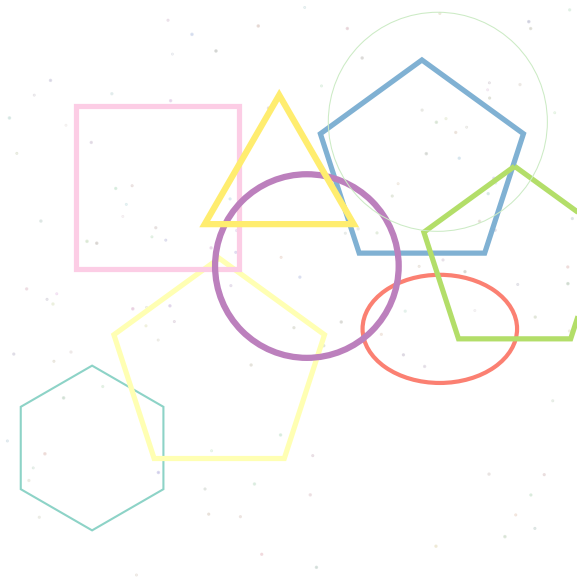[{"shape": "hexagon", "thickness": 1, "radius": 0.71, "center": [0.159, 0.223]}, {"shape": "pentagon", "thickness": 2.5, "radius": 0.96, "center": [0.38, 0.36]}, {"shape": "oval", "thickness": 2, "radius": 0.67, "center": [0.762, 0.43]}, {"shape": "pentagon", "thickness": 2.5, "radius": 0.92, "center": [0.731, 0.71]}, {"shape": "pentagon", "thickness": 2.5, "radius": 0.83, "center": [0.891, 0.546]}, {"shape": "square", "thickness": 2.5, "radius": 0.71, "center": [0.273, 0.675]}, {"shape": "circle", "thickness": 3, "radius": 0.79, "center": [0.531, 0.538]}, {"shape": "circle", "thickness": 0.5, "radius": 0.95, "center": [0.758, 0.788]}, {"shape": "triangle", "thickness": 3, "radius": 0.74, "center": [0.484, 0.685]}]